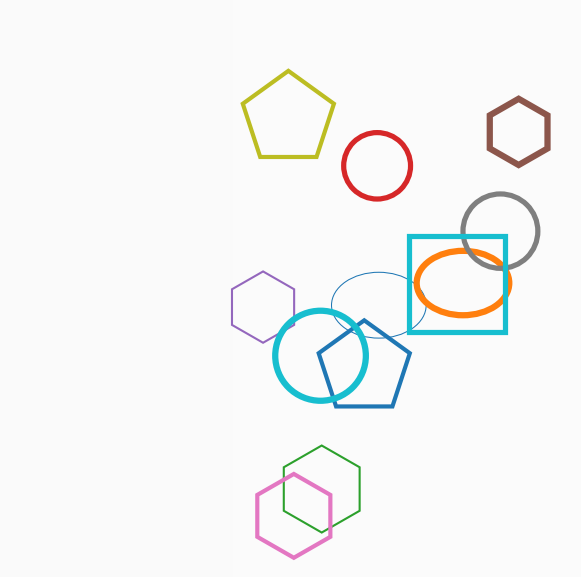[{"shape": "pentagon", "thickness": 2, "radius": 0.41, "center": [0.627, 0.362]}, {"shape": "oval", "thickness": 0.5, "radius": 0.41, "center": [0.652, 0.471]}, {"shape": "oval", "thickness": 3, "radius": 0.4, "center": [0.797, 0.509]}, {"shape": "hexagon", "thickness": 1, "radius": 0.38, "center": [0.553, 0.152]}, {"shape": "circle", "thickness": 2.5, "radius": 0.29, "center": [0.649, 0.712]}, {"shape": "hexagon", "thickness": 1, "radius": 0.31, "center": [0.453, 0.467]}, {"shape": "hexagon", "thickness": 3, "radius": 0.29, "center": [0.892, 0.771]}, {"shape": "hexagon", "thickness": 2, "radius": 0.36, "center": [0.506, 0.106]}, {"shape": "circle", "thickness": 2.5, "radius": 0.32, "center": [0.861, 0.599]}, {"shape": "pentagon", "thickness": 2, "radius": 0.41, "center": [0.496, 0.794]}, {"shape": "circle", "thickness": 3, "radius": 0.39, "center": [0.551, 0.383]}, {"shape": "square", "thickness": 2.5, "radius": 0.41, "center": [0.787, 0.507]}]